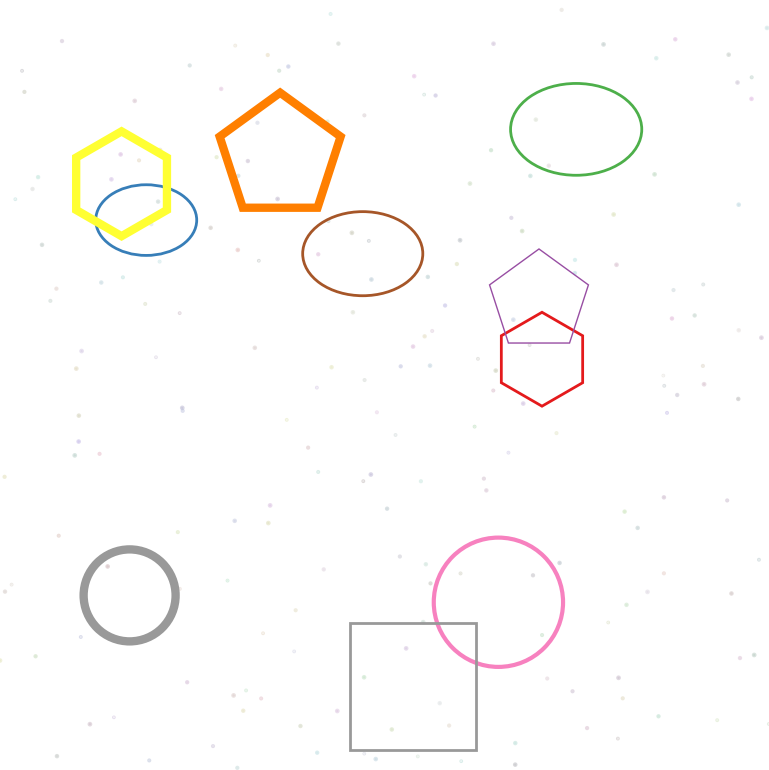[{"shape": "hexagon", "thickness": 1, "radius": 0.3, "center": [0.704, 0.533]}, {"shape": "oval", "thickness": 1, "radius": 0.33, "center": [0.19, 0.714]}, {"shape": "oval", "thickness": 1, "radius": 0.43, "center": [0.748, 0.832]}, {"shape": "pentagon", "thickness": 0.5, "radius": 0.34, "center": [0.7, 0.609]}, {"shape": "pentagon", "thickness": 3, "radius": 0.41, "center": [0.364, 0.797]}, {"shape": "hexagon", "thickness": 3, "radius": 0.34, "center": [0.158, 0.761]}, {"shape": "oval", "thickness": 1, "radius": 0.39, "center": [0.471, 0.671]}, {"shape": "circle", "thickness": 1.5, "radius": 0.42, "center": [0.647, 0.218]}, {"shape": "square", "thickness": 1, "radius": 0.41, "center": [0.536, 0.109]}, {"shape": "circle", "thickness": 3, "radius": 0.3, "center": [0.168, 0.227]}]